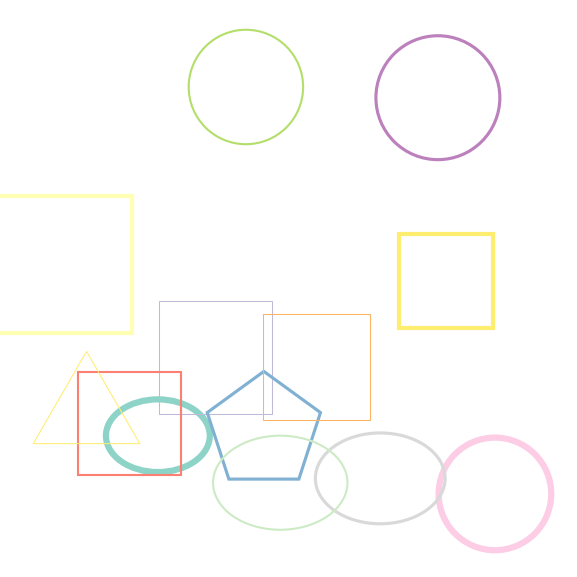[{"shape": "oval", "thickness": 3, "radius": 0.45, "center": [0.273, 0.245]}, {"shape": "square", "thickness": 2, "radius": 0.59, "center": [0.11, 0.541]}, {"shape": "square", "thickness": 0.5, "radius": 0.49, "center": [0.373, 0.38]}, {"shape": "square", "thickness": 1, "radius": 0.45, "center": [0.224, 0.266]}, {"shape": "pentagon", "thickness": 1.5, "radius": 0.52, "center": [0.457, 0.253]}, {"shape": "square", "thickness": 0.5, "radius": 0.46, "center": [0.549, 0.364]}, {"shape": "circle", "thickness": 1, "radius": 0.5, "center": [0.426, 0.849]}, {"shape": "circle", "thickness": 3, "radius": 0.49, "center": [0.857, 0.144]}, {"shape": "oval", "thickness": 1.5, "radius": 0.56, "center": [0.658, 0.171]}, {"shape": "circle", "thickness": 1.5, "radius": 0.54, "center": [0.758, 0.83]}, {"shape": "oval", "thickness": 1, "radius": 0.58, "center": [0.485, 0.163]}, {"shape": "triangle", "thickness": 0.5, "radius": 0.53, "center": [0.15, 0.284]}, {"shape": "square", "thickness": 2, "radius": 0.41, "center": [0.773, 0.513]}]